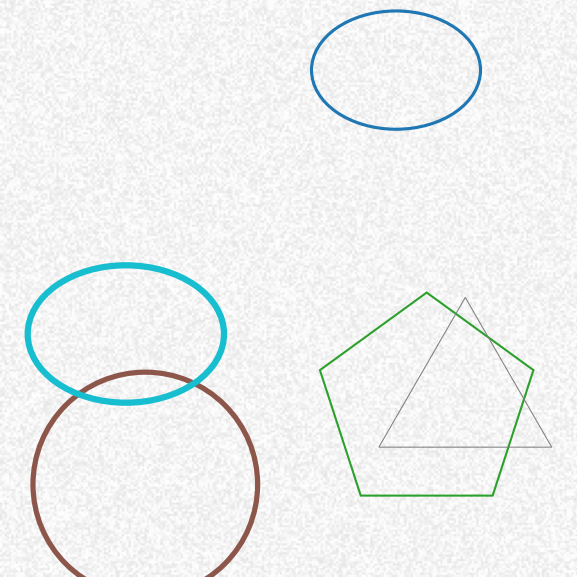[{"shape": "oval", "thickness": 1.5, "radius": 0.73, "center": [0.686, 0.878]}, {"shape": "pentagon", "thickness": 1, "radius": 0.97, "center": [0.739, 0.298]}, {"shape": "circle", "thickness": 2.5, "radius": 0.97, "center": [0.252, 0.16]}, {"shape": "triangle", "thickness": 0.5, "radius": 0.86, "center": [0.806, 0.311]}, {"shape": "oval", "thickness": 3, "radius": 0.85, "center": [0.218, 0.421]}]